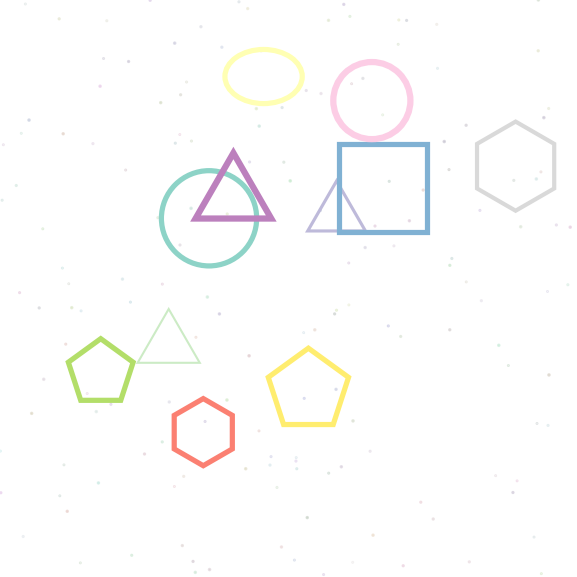[{"shape": "circle", "thickness": 2.5, "radius": 0.41, "center": [0.362, 0.621]}, {"shape": "oval", "thickness": 2.5, "radius": 0.33, "center": [0.456, 0.867]}, {"shape": "triangle", "thickness": 1.5, "radius": 0.29, "center": [0.583, 0.628]}, {"shape": "hexagon", "thickness": 2.5, "radius": 0.29, "center": [0.352, 0.251]}, {"shape": "square", "thickness": 2.5, "radius": 0.38, "center": [0.663, 0.674]}, {"shape": "pentagon", "thickness": 2.5, "radius": 0.29, "center": [0.174, 0.354]}, {"shape": "circle", "thickness": 3, "radius": 0.33, "center": [0.644, 0.825]}, {"shape": "hexagon", "thickness": 2, "radius": 0.39, "center": [0.893, 0.711]}, {"shape": "triangle", "thickness": 3, "radius": 0.38, "center": [0.404, 0.659]}, {"shape": "triangle", "thickness": 1, "radius": 0.31, "center": [0.292, 0.402]}, {"shape": "pentagon", "thickness": 2.5, "radius": 0.37, "center": [0.534, 0.323]}]